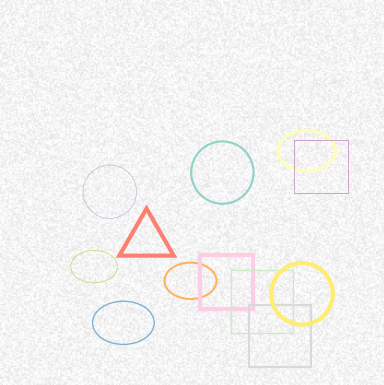[{"shape": "circle", "thickness": 1.5, "radius": 0.41, "center": [0.578, 0.552]}, {"shape": "oval", "thickness": 2, "radius": 0.37, "center": [0.797, 0.608]}, {"shape": "circle", "thickness": 0.5, "radius": 0.35, "center": [0.285, 0.502]}, {"shape": "triangle", "thickness": 3, "radius": 0.41, "center": [0.381, 0.377]}, {"shape": "oval", "thickness": 1, "radius": 0.4, "center": [0.32, 0.162]}, {"shape": "oval", "thickness": 1.5, "radius": 0.34, "center": [0.495, 0.271]}, {"shape": "oval", "thickness": 0.5, "radius": 0.3, "center": [0.244, 0.307]}, {"shape": "square", "thickness": 3, "radius": 0.35, "center": [0.588, 0.267]}, {"shape": "square", "thickness": 1.5, "radius": 0.4, "center": [0.728, 0.128]}, {"shape": "square", "thickness": 0.5, "radius": 0.35, "center": [0.834, 0.568]}, {"shape": "square", "thickness": 1, "radius": 0.41, "center": [0.68, 0.218]}, {"shape": "circle", "thickness": 3, "radius": 0.4, "center": [0.784, 0.237]}]